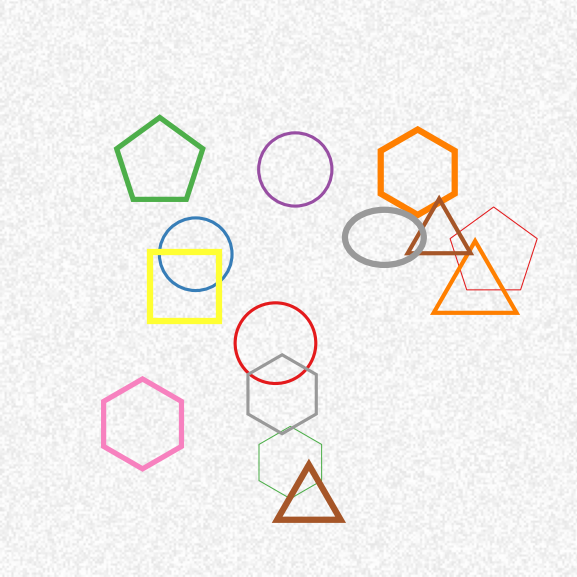[{"shape": "circle", "thickness": 1.5, "radius": 0.35, "center": [0.477, 0.405]}, {"shape": "pentagon", "thickness": 0.5, "radius": 0.4, "center": [0.855, 0.561]}, {"shape": "circle", "thickness": 1.5, "radius": 0.31, "center": [0.339, 0.559]}, {"shape": "hexagon", "thickness": 0.5, "radius": 0.31, "center": [0.503, 0.198]}, {"shape": "pentagon", "thickness": 2.5, "radius": 0.39, "center": [0.277, 0.717]}, {"shape": "circle", "thickness": 1.5, "radius": 0.32, "center": [0.511, 0.706]}, {"shape": "hexagon", "thickness": 3, "radius": 0.37, "center": [0.723, 0.701]}, {"shape": "triangle", "thickness": 2, "radius": 0.41, "center": [0.823, 0.499]}, {"shape": "square", "thickness": 3, "radius": 0.3, "center": [0.32, 0.503]}, {"shape": "triangle", "thickness": 3, "radius": 0.32, "center": [0.535, 0.131]}, {"shape": "triangle", "thickness": 2, "radius": 0.31, "center": [0.76, 0.592]}, {"shape": "hexagon", "thickness": 2.5, "radius": 0.39, "center": [0.247, 0.265]}, {"shape": "hexagon", "thickness": 1.5, "radius": 0.34, "center": [0.489, 0.316]}, {"shape": "oval", "thickness": 3, "radius": 0.34, "center": [0.666, 0.588]}]